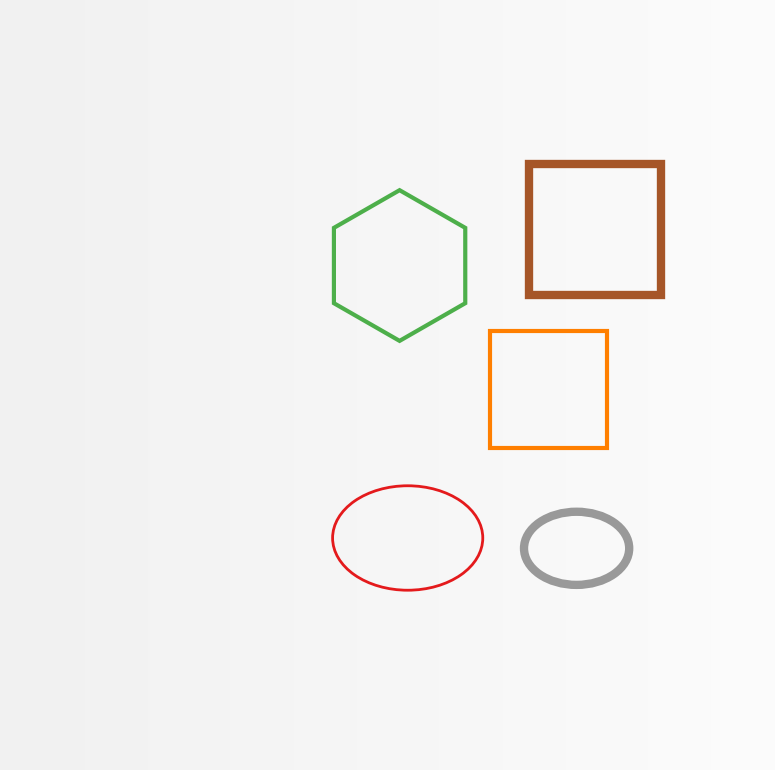[{"shape": "oval", "thickness": 1, "radius": 0.48, "center": [0.526, 0.301]}, {"shape": "hexagon", "thickness": 1.5, "radius": 0.49, "center": [0.516, 0.655]}, {"shape": "square", "thickness": 1.5, "radius": 0.38, "center": [0.708, 0.494]}, {"shape": "square", "thickness": 3, "radius": 0.42, "center": [0.768, 0.702]}, {"shape": "oval", "thickness": 3, "radius": 0.34, "center": [0.744, 0.288]}]